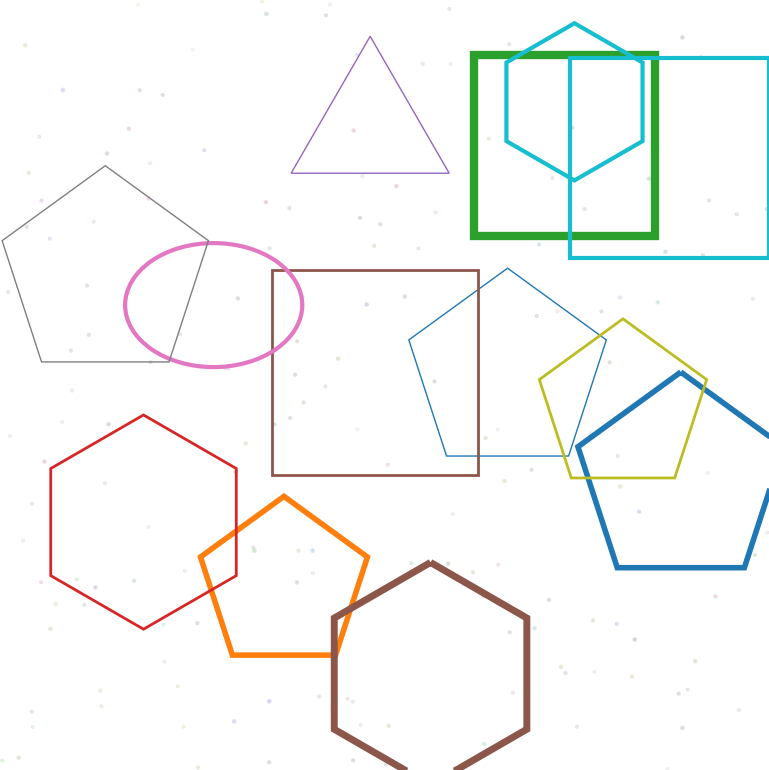[{"shape": "pentagon", "thickness": 0.5, "radius": 0.67, "center": [0.659, 0.517]}, {"shape": "pentagon", "thickness": 2, "radius": 0.7, "center": [0.884, 0.376]}, {"shape": "pentagon", "thickness": 2, "radius": 0.57, "center": [0.369, 0.241]}, {"shape": "square", "thickness": 3, "radius": 0.59, "center": [0.734, 0.811]}, {"shape": "hexagon", "thickness": 1, "radius": 0.7, "center": [0.186, 0.322]}, {"shape": "triangle", "thickness": 0.5, "radius": 0.59, "center": [0.481, 0.834]}, {"shape": "hexagon", "thickness": 2.5, "radius": 0.72, "center": [0.559, 0.125]}, {"shape": "square", "thickness": 1, "radius": 0.67, "center": [0.487, 0.516]}, {"shape": "oval", "thickness": 1.5, "radius": 0.58, "center": [0.278, 0.604]}, {"shape": "pentagon", "thickness": 0.5, "radius": 0.7, "center": [0.137, 0.644]}, {"shape": "pentagon", "thickness": 1, "radius": 0.57, "center": [0.809, 0.472]}, {"shape": "hexagon", "thickness": 1.5, "radius": 0.51, "center": [0.746, 0.868]}, {"shape": "square", "thickness": 1.5, "radius": 0.65, "center": [0.87, 0.795]}]